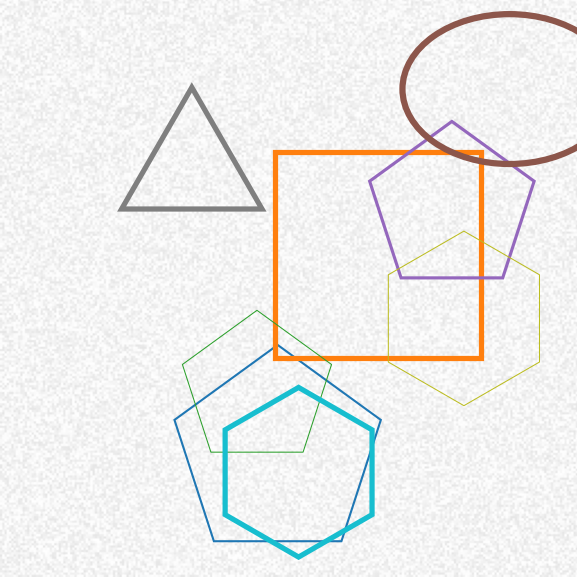[{"shape": "pentagon", "thickness": 1, "radius": 0.94, "center": [0.481, 0.214]}, {"shape": "square", "thickness": 2.5, "radius": 0.89, "center": [0.654, 0.558]}, {"shape": "pentagon", "thickness": 0.5, "radius": 0.68, "center": [0.445, 0.326]}, {"shape": "pentagon", "thickness": 1.5, "radius": 0.75, "center": [0.782, 0.639]}, {"shape": "oval", "thickness": 3, "radius": 0.93, "center": [0.882, 0.845]}, {"shape": "triangle", "thickness": 2.5, "radius": 0.7, "center": [0.332, 0.707]}, {"shape": "hexagon", "thickness": 0.5, "radius": 0.76, "center": [0.803, 0.448]}, {"shape": "hexagon", "thickness": 2.5, "radius": 0.73, "center": [0.517, 0.181]}]